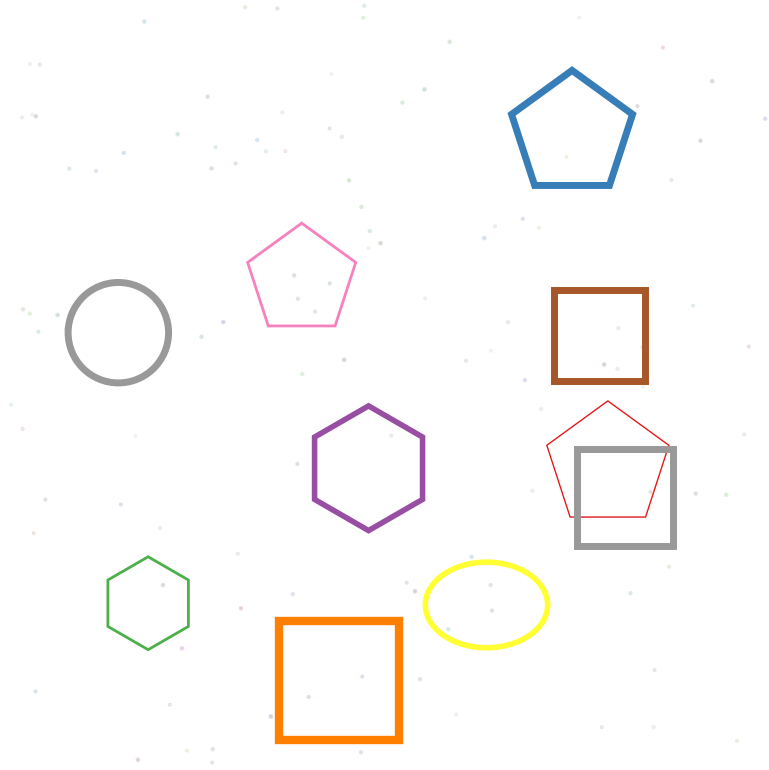[{"shape": "pentagon", "thickness": 0.5, "radius": 0.42, "center": [0.789, 0.396]}, {"shape": "pentagon", "thickness": 2.5, "radius": 0.41, "center": [0.743, 0.826]}, {"shape": "hexagon", "thickness": 1, "radius": 0.3, "center": [0.192, 0.217]}, {"shape": "hexagon", "thickness": 2, "radius": 0.4, "center": [0.479, 0.392]}, {"shape": "square", "thickness": 3, "radius": 0.39, "center": [0.44, 0.116]}, {"shape": "oval", "thickness": 2, "radius": 0.4, "center": [0.632, 0.214]}, {"shape": "square", "thickness": 2.5, "radius": 0.3, "center": [0.779, 0.564]}, {"shape": "pentagon", "thickness": 1, "radius": 0.37, "center": [0.392, 0.636]}, {"shape": "circle", "thickness": 2.5, "radius": 0.33, "center": [0.154, 0.568]}, {"shape": "square", "thickness": 2.5, "radius": 0.31, "center": [0.812, 0.354]}]